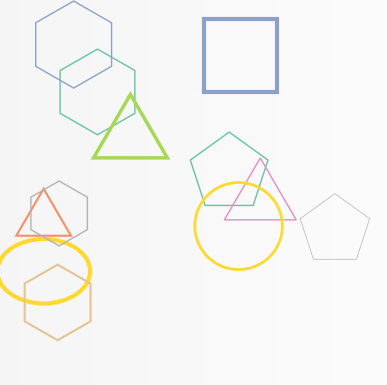[{"shape": "hexagon", "thickness": 1, "radius": 0.56, "center": [0.252, 0.761]}, {"shape": "pentagon", "thickness": 1, "radius": 0.53, "center": [0.591, 0.552]}, {"shape": "triangle", "thickness": 1.5, "radius": 0.41, "center": [0.113, 0.428]}, {"shape": "square", "thickness": 3, "radius": 0.47, "center": [0.621, 0.855]}, {"shape": "hexagon", "thickness": 1, "radius": 0.57, "center": [0.19, 0.884]}, {"shape": "triangle", "thickness": 1, "radius": 0.54, "center": [0.672, 0.482]}, {"shape": "triangle", "thickness": 2.5, "radius": 0.55, "center": [0.337, 0.645]}, {"shape": "circle", "thickness": 2, "radius": 0.57, "center": [0.616, 0.413]}, {"shape": "oval", "thickness": 3, "radius": 0.6, "center": [0.113, 0.295]}, {"shape": "hexagon", "thickness": 1.5, "radius": 0.49, "center": [0.149, 0.214]}, {"shape": "pentagon", "thickness": 0.5, "radius": 0.47, "center": [0.864, 0.403]}, {"shape": "hexagon", "thickness": 1, "radius": 0.42, "center": [0.153, 0.446]}]